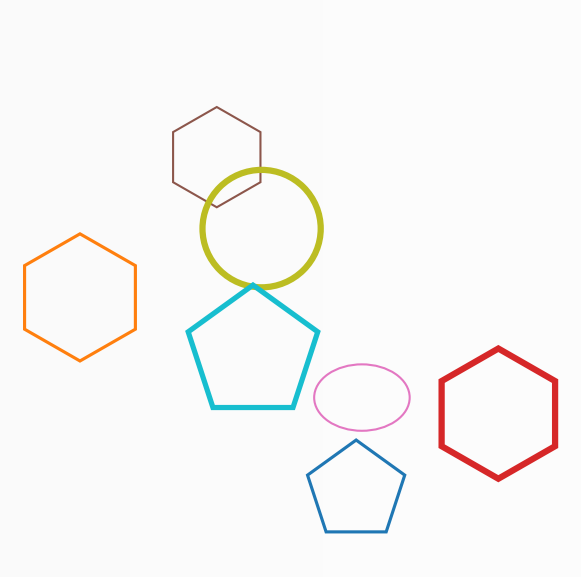[{"shape": "pentagon", "thickness": 1.5, "radius": 0.44, "center": [0.613, 0.149]}, {"shape": "hexagon", "thickness": 1.5, "radius": 0.55, "center": [0.138, 0.484]}, {"shape": "hexagon", "thickness": 3, "radius": 0.56, "center": [0.857, 0.283]}, {"shape": "hexagon", "thickness": 1, "radius": 0.43, "center": [0.373, 0.727]}, {"shape": "oval", "thickness": 1, "radius": 0.41, "center": [0.623, 0.311]}, {"shape": "circle", "thickness": 3, "radius": 0.51, "center": [0.45, 0.603]}, {"shape": "pentagon", "thickness": 2.5, "radius": 0.59, "center": [0.435, 0.388]}]